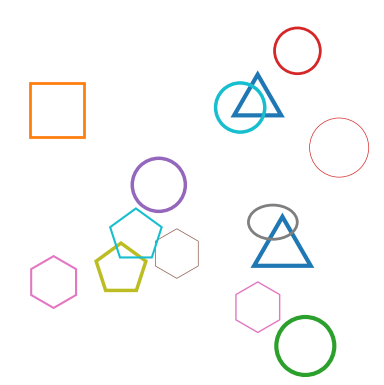[{"shape": "triangle", "thickness": 3, "radius": 0.42, "center": [0.734, 0.352]}, {"shape": "triangle", "thickness": 3, "radius": 0.35, "center": [0.669, 0.736]}, {"shape": "square", "thickness": 2, "radius": 0.35, "center": [0.148, 0.714]}, {"shape": "circle", "thickness": 3, "radius": 0.38, "center": [0.793, 0.101]}, {"shape": "circle", "thickness": 2, "radius": 0.3, "center": [0.773, 0.868]}, {"shape": "circle", "thickness": 0.5, "radius": 0.38, "center": [0.881, 0.617]}, {"shape": "circle", "thickness": 2.5, "radius": 0.34, "center": [0.412, 0.52]}, {"shape": "hexagon", "thickness": 0.5, "radius": 0.32, "center": [0.459, 0.341]}, {"shape": "hexagon", "thickness": 1, "radius": 0.33, "center": [0.67, 0.202]}, {"shape": "hexagon", "thickness": 1.5, "radius": 0.34, "center": [0.139, 0.267]}, {"shape": "oval", "thickness": 2, "radius": 0.32, "center": [0.709, 0.423]}, {"shape": "pentagon", "thickness": 2.5, "radius": 0.34, "center": [0.314, 0.301]}, {"shape": "pentagon", "thickness": 1.5, "radius": 0.35, "center": [0.353, 0.388]}, {"shape": "circle", "thickness": 2.5, "radius": 0.32, "center": [0.624, 0.721]}]